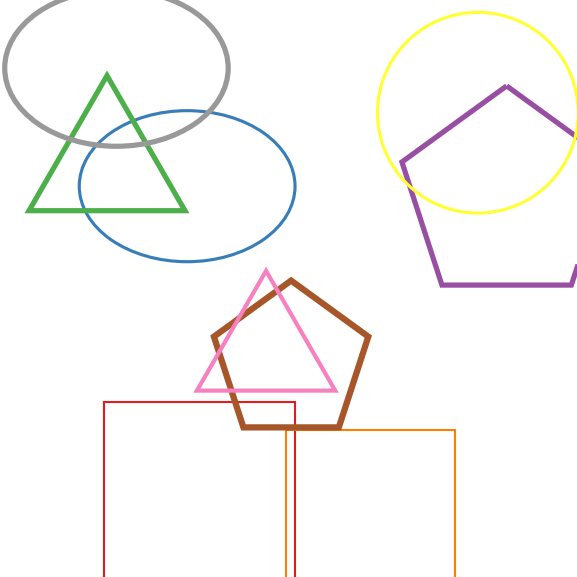[{"shape": "square", "thickness": 1, "radius": 0.83, "center": [0.345, 0.138]}, {"shape": "oval", "thickness": 1.5, "radius": 0.93, "center": [0.324, 0.677]}, {"shape": "triangle", "thickness": 2.5, "radius": 0.78, "center": [0.185, 0.712]}, {"shape": "pentagon", "thickness": 2.5, "radius": 0.95, "center": [0.877, 0.66]}, {"shape": "square", "thickness": 1, "radius": 0.73, "center": [0.641, 0.108]}, {"shape": "circle", "thickness": 1.5, "radius": 0.87, "center": [0.827, 0.804]}, {"shape": "pentagon", "thickness": 3, "radius": 0.7, "center": [0.504, 0.373]}, {"shape": "triangle", "thickness": 2, "radius": 0.69, "center": [0.461, 0.392]}, {"shape": "oval", "thickness": 2.5, "radius": 0.97, "center": [0.202, 0.881]}]